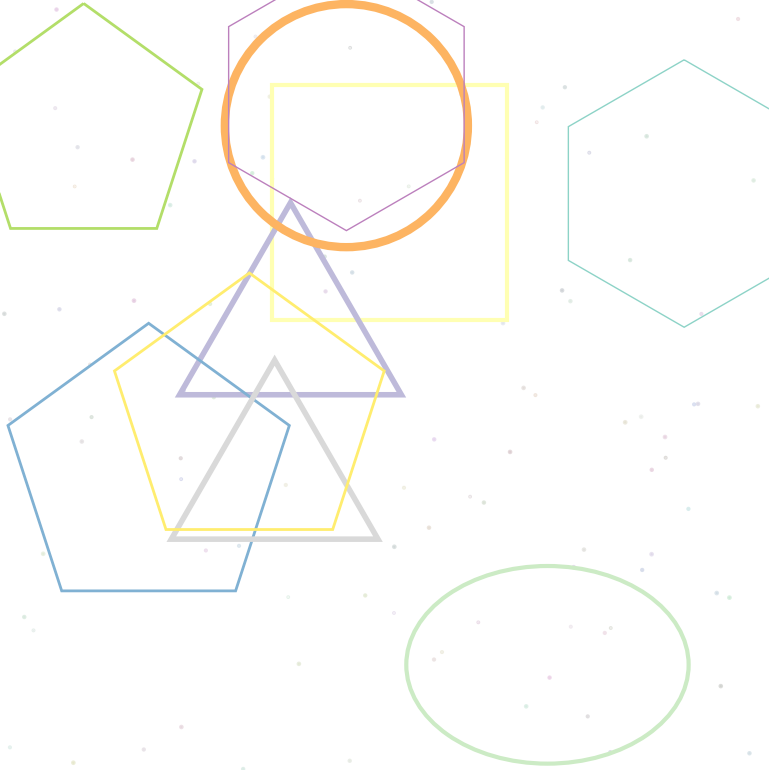[{"shape": "hexagon", "thickness": 0.5, "radius": 0.87, "center": [0.889, 0.749]}, {"shape": "square", "thickness": 1.5, "radius": 0.76, "center": [0.506, 0.737]}, {"shape": "triangle", "thickness": 2, "radius": 0.83, "center": [0.377, 0.57]}, {"shape": "pentagon", "thickness": 1, "radius": 0.96, "center": [0.193, 0.388]}, {"shape": "circle", "thickness": 3, "radius": 0.79, "center": [0.45, 0.837]}, {"shape": "pentagon", "thickness": 1, "radius": 0.81, "center": [0.109, 0.834]}, {"shape": "triangle", "thickness": 2, "radius": 0.77, "center": [0.357, 0.377]}, {"shape": "hexagon", "thickness": 0.5, "radius": 0.88, "center": [0.45, 0.877]}, {"shape": "oval", "thickness": 1.5, "radius": 0.92, "center": [0.711, 0.137]}, {"shape": "pentagon", "thickness": 1, "radius": 0.92, "center": [0.324, 0.461]}]